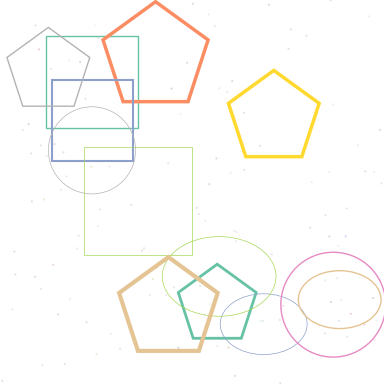[{"shape": "pentagon", "thickness": 2, "radius": 0.53, "center": [0.564, 0.207]}, {"shape": "square", "thickness": 1, "radius": 0.6, "center": [0.24, 0.787]}, {"shape": "pentagon", "thickness": 2.5, "radius": 0.72, "center": [0.404, 0.852]}, {"shape": "square", "thickness": 1.5, "radius": 0.53, "center": [0.241, 0.686]}, {"shape": "oval", "thickness": 0.5, "radius": 0.56, "center": [0.685, 0.158]}, {"shape": "circle", "thickness": 1, "radius": 0.68, "center": [0.866, 0.209]}, {"shape": "oval", "thickness": 0.5, "radius": 0.74, "center": [0.569, 0.282]}, {"shape": "square", "thickness": 0.5, "radius": 0.7, "center": [0.358, 0.478]}, {"shape": "pentagon", "thickness": 2.5, "radius": 0.62, "center": [0.711, 0.693]}, {"shape": "pentagon", "thickness": 3, "radius": 0.67, "center": [0.437, 0.198]}, {"shape": "oval", "thickness": 1, "radius": 0.54, "center": [0.882, 0.222]}, {"shape": "circle", "thickness": 0.5, "radius": 0.57, "center": [0.239, 0.61]}, {"shape": "pentagon", "thickness": 1, "radius": 0.57, "center": [0.126, 0.816]}]